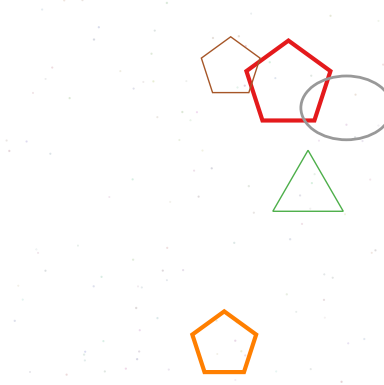[{"shape": "pentagon", "thickness": 3, "radius": 0.57, "center": [0.749, 0.78]}, {"shape": "triangle", "thickness": 1, "radius": 0.53, "center": [0.8, 0.504]}, {"shape": "pentagon", "thickness": 3, "radius": 0.44, "center": [0.582, 0.104]}, {"shape": "pentagon", "thickness": 1, "radius": 0.4, "center": [0.599, 0.824]}, {"shape": "oval", "thickness": 2, "radius": 0.59, "center": [0.9, 0.72]}]